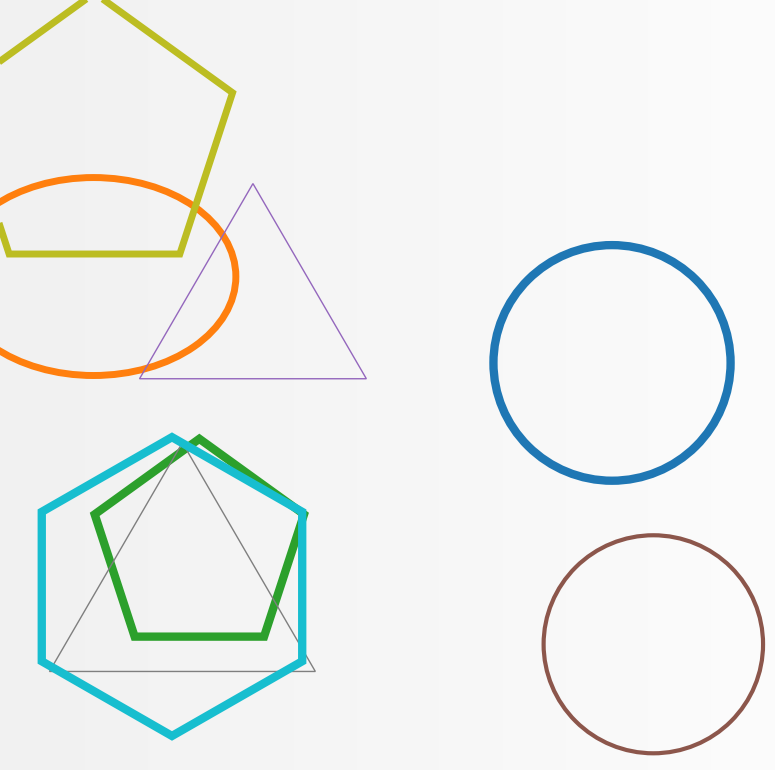[{"shape": "circle", "thickness": 3, "radius": 0.76, "center": [0.79, 0.529]}, {"shape": "oval", "thickness": 2.5, "radius": 0.92, "center": [0.121, 0.641]}, {"shape": "pentagon", "thickness": 3, "radius": 0.71, "center": [0.257, 0.288]}, {"shape": "triangle", "thickness": 0.5, "radius": 0.84, "center": [0.326, 0.593]}, {"shape": "circle", "thickness": 1.5, "radius": 0.71, "center": [0.843, 0.163]}, {"shape": "triangle", "thickness": 0.5, "radius": 0.99, "center": [0.235, 0.227]}, {"shape": "pentagon", "thickness": 2.5, "radius": 0.94, "center": [0.122, 0.822]}, {"shape": "hexagon", "thickness": 3, "radius": 0.97, "center": [0.222, 0.238]}]